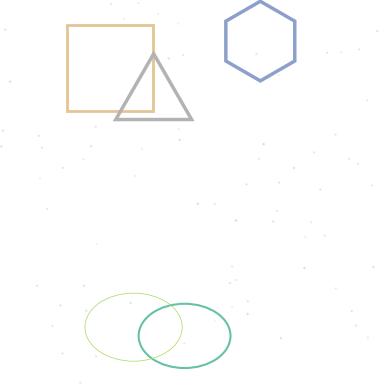[{"shape": "oval", "thickness": 1.5, "radius": 0.6, "center": [0.479, 0.128]}, {"shape": "hexagon", "thickness": 2.5, "radius": 0.52, "center": [0.676, 0.893]}, {"shape": "oval", "thickness": 0.5, "radius": 0.63, "center": [0.347, 0.15]}, {"shape": "square", "thickness": 2, "radius": 0.56, "center": [0.286, 0.824]}, {"shape": "triangle", "thickness": 2.5, "radius": 0.57, "center": [0.399, 0.746]}]